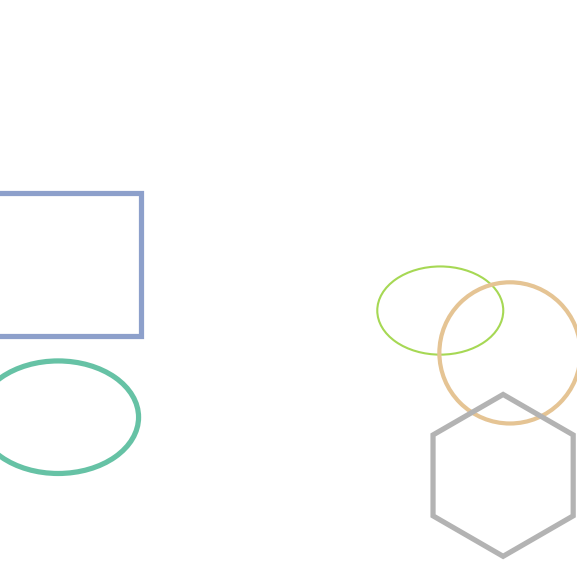[{"shape": "oval", "thickness": 2.5, "radius": 0.7, "center": [0.101, 0.277]}, {"shape": "square", "thickness": 2.5, "radius": 0.62, "center": [0.121, 0.542]}, {"shape": "oval", "thickness": 1, "radius": 0.55, "center": [0.762, 0.461]}, {"shape": "circle", "thickness": 2, "radius": 0.61, "center": [0.883, 0.388]}, {"shape": "hexagon", "thickness": 2.5, "radius": 0.7, "center": [0.871, 0.176]}]